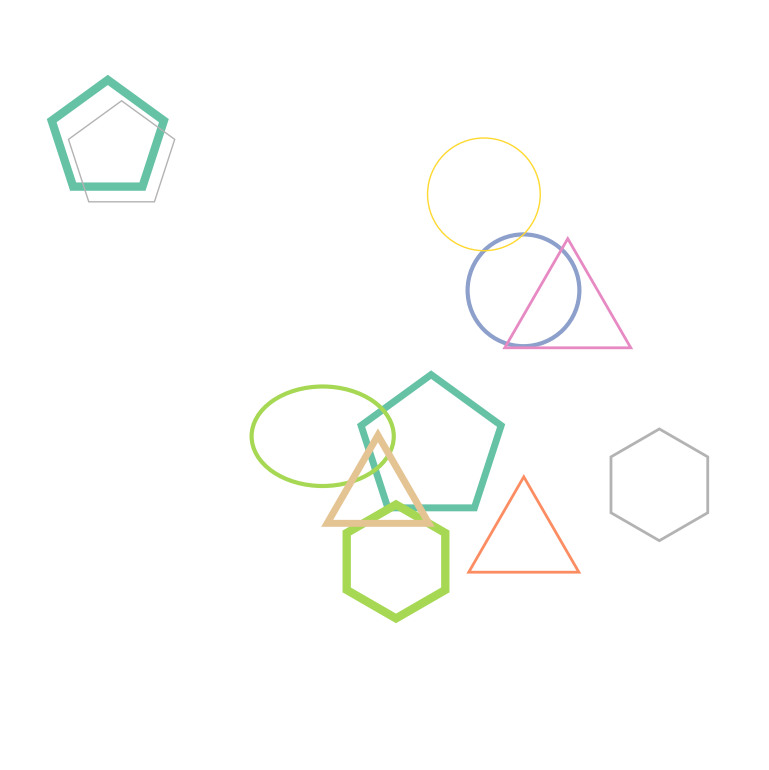[{"shape": "pentagon", "thickness": 2.5, "radius": 0.48, "center": [0.56, 0.418]}, {"shape": "pentagon", "thickness": 3, "radius": 0.38, "center": [0.14, 0.82]}, {"shape": "triangle", "thickness": 1, "radius": 0.41, "center": [0.68, 0.298]}, {"shape": "circle", "thickness": 1.5, "radius": 0.36, "center": [0.68, 0.623]}, {"shape": "triangle", "thickness": 1, "radius": 0.47, "center": [0.737, 0.596]}, {"shape": "hexagon", "thickness": 3, "radius": 0.37, "center": [0.514, 0.271]}, {"shape": "oval", "thickness": 1.5, "radius": 0.46, "center": [0.419, 0.433]}, {"shape": "circle", "thickness": 0.5, "radius": 0.37, "center": [0.628, 0.748]}, {"shape": "triangle", "thickness": 2.5, "radius": 0.38, "center": [0.491, 0.358]}, {"shape": "pentagon", "thickness": 0.5, "radius": 0.36, "center": [0.158, 0.797]}, {"shape": "hexagon", "thickness": 1, "radius": 0.36, "center": [0.856, 0.37]}]